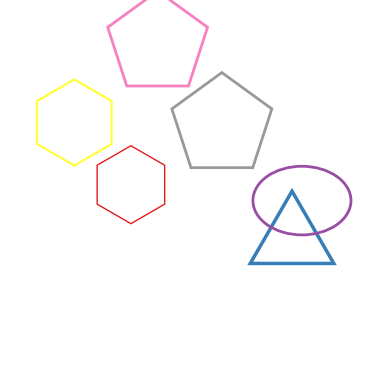[{"shape": "hexagon", "thickness": 1, "radius": 0.51, "center": [0.34, 0.52]}, {"shape": "triangle", "thickness": 2.5, "radius": 0.63, "center": [0.759, 0.378]}, {"shape": "oval", "thickness": 2, "radius": 0.64, "center": [0.784, 0.479]}, {"shape": "hexagon", "thickness": 1.5, "radius": 0.56, "center": [0.193, 0.682]}, {"shape": "pentagon", "thickness": 2, "radius": 0.68, "center": [0.409, 0.887]}, {"shape": "pentagon", "thickness": 2, "radius": 0.68, "center": [0.576, 0.675]}]